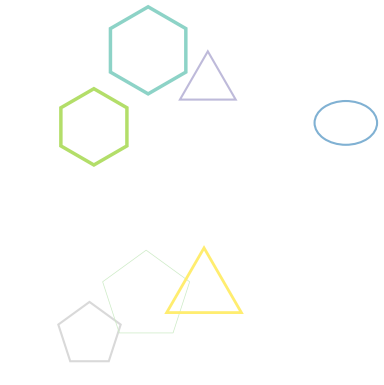[{"shape": "hexagon", "thickness": 2.5, "radius": 0.57, "center": [0.385, 0.869]}, {"shape": "triangle", "thickness": 1.5, "radius": 0.42, "center": [0.54, 0.783]}, {"shape": "oval", "thickness": 1.5, "radius": 0.41, "center": [0.898, 0.681]}, {"shape": "hexagon", "thickness": 2.5, "radius": 0.5, "center": [0.244, 0.671]}, {"shape": "pentagon", "thickness": 1.5, "radius": 0.43, "center": [0.232, 0.131]}, {"shape": "pentagon", "thickness": 0.5, "radius": 0.59, "center": [0.38, 0.231]}, {"shape": "triangle", "thickness": 2, "radius": 0.56, "center": [0.53, 0.244]}]